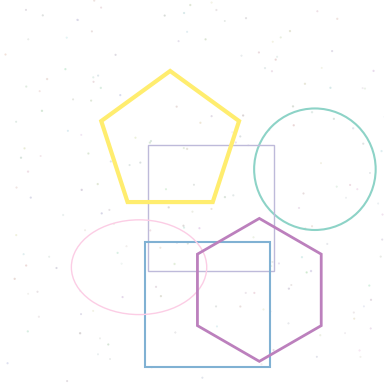[{"shape": "circle", "thickness": 1.5, "radius": 0.79, "center": [0.818, 0.56]}, {"shape": "square", "thickness": 1, "radius": 0.82, "center": [0.549, 0.46]}, {"shape": "square", "thickness": 1.5, "radius": 0.82, "center": [0.539, 0.209]}, {"shape": "oval", "thickness": 1, "radius": 0.88, "center": [0.361, 0.306]}, {"shape": "hexagon", "thickness": 2, "radius": 0.93, "center": [0.674, 0.247]}, {"shape": "pentagon", "thickness": 3, "radius": 0.94, "center": [0.442, 0.627]}]